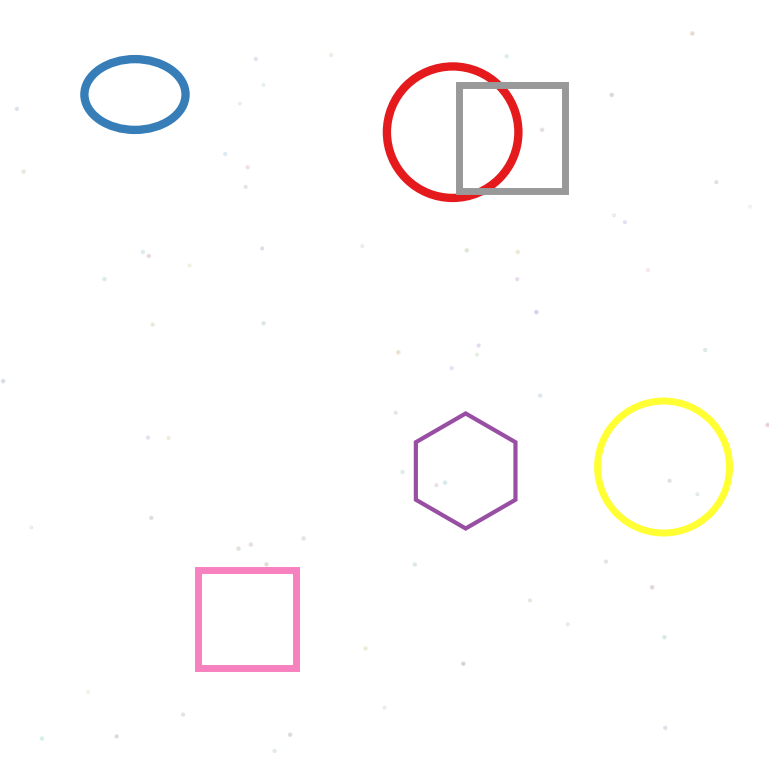[{"shape": "circle", "thickness": 3, "radius": 0.43, "center": [0.588, 0.828]}, {"shape": "oval", "thickness": 3, "radius": 0.33, "center": [0.175, 0.877]}, {"shape": "hexagon", "thickness": 1.5, "radius": 0.37, "center": [0.605, 0.388]}, {"shape": "circle", "thickness": 2.5, "radius": 0.43, "center": [0.862, 0.393]}, {"shape": "square", "thickness": 2.5, "radius": 0.32, "center": [0.321, 0.196]}, {"shape": "square", "thickness": 2.5, "radius": 0.35, "center": [0.665, 0.821]}]